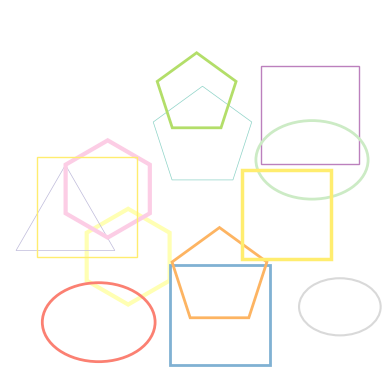[{"shape": "pentagon", "thickness": 0.5, "radius": 0.67, "center": [0.526, 0.642]}, {"shape": "hexagon", "thickness": 3, "radius": 0.62, "center": [0.333, 0.333]}, {"shape": "triangle", "thickness": 0.5, "radius": 0.74, "center": [0.17, 0.423]}, {"shape": "oval", "thickness": 2, "radius": 0.73, "center": [0.256, 0.163]}, {"shape": "square", "thickness": 2, "radius": 0.65, "center": [0.571, 0.182]}, {"shape": "pentagon", "thickness": 2, "radius": 0.65, "center": [0.57, 0.279]}, {"shape": "pentagon", "thickness": 2, "radius": 0.54, "center": [0.511, 0.755]}, {"shape": "hexagon", "thickness": 3, "radius": 0.63, "center": [0.28, 0.509]}, {"shape": "oval", "thickness": 1.5, "radius": 0.53, "center": [0.883, 0.203]}, {"shape": "square", "thickness": 1, "radius": 0.64, "center": [0.805, 0.701]}, {"shape": "oval", "thickness": 2, "radius": 0.73, "center": [0.81, 0.585]}, {"shape": "square", "thickness": 2.5, "radius": 0.58, "center": [0.743, 0.442]}, {"shape": "square", "thickness": 1, "radius": 0.65, "center": [0.225, 0.462]}]